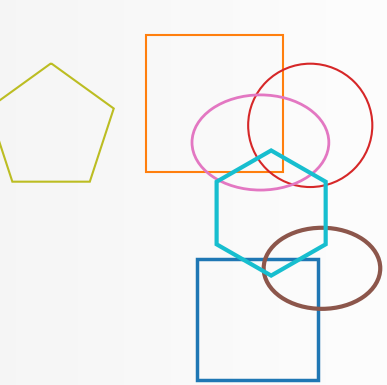[{"shape": "square", "thickness": 2.5, "radius": 0.78, "center": [0.665, 0.17]}, {"shape": "square", "thickness": 1.5, "radius": 0.89, "center": [0.554, 0.732]}, {"shape": "circle", "thickness": 1.5, "radius": 0.8, "center": [0.801, 0.674]}, {"shape": "oval", "thickness": 3, "radius": 0.75, "center": [0.831, 0.303]}, {"shape": "oval", "thickness": 2, "radius": 0.88, "center": [0.672, 0.63]}, {"shape": "pentagon", "thickness": 1.5, "radius": 0.85, "center": [0.132, 0.666]}, {"shape": "hexagon", "thickness": 3, "radius": 0.81, "center": [0.7, 0.447]}]